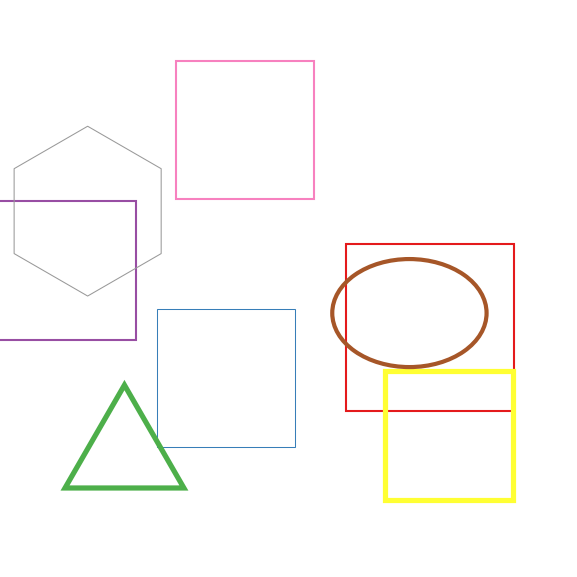[{"shape": "square", "thickness": 1, "radius": 0.73, "center": [0.745, 0.432]}, {"shape": "square", "thickness": 0.5, "radius": 0.6, "center": [0.391, 0.345]}, {"shape": "triangle", "thickness": 2.5, "radius": 0.59, "center": [0.216, 0.214]}, {"shape": "square", "thickness": 1, "radius": 0.6, "center": [0.115, 0.531]}, {"shape": "square", "thickness": 2.5, "radius": 0.56, "center": [0.777, 0.245]}, {"shape": "oval", "thickness": 2, "radius": 0.67, "center": [0.709, 0.457]}, {"shape": "square", "thickness": 1, "radius": 0.6, "center": [0.424, 0.773]}, {"shape": "hexagon", "thickness": 0.5, "radius": 0.74, "center": [0.152, 0.634]}]